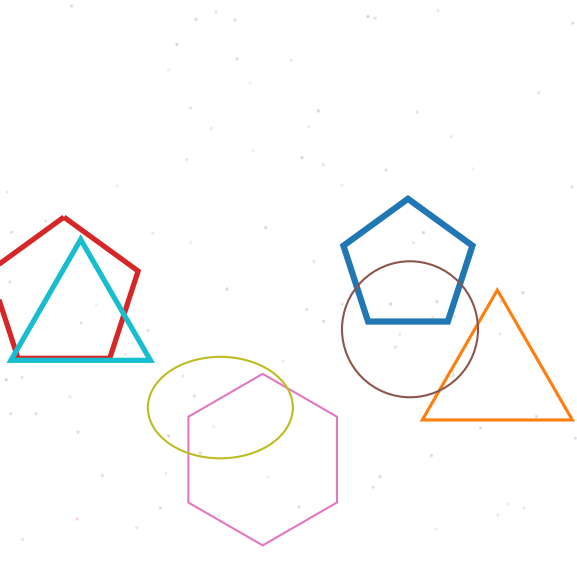[{"shape": "pentagon", "thickness": 3, "radius": 0.59, "center": [0.706, 0.537]}, {"shape": "triangle", "thickness": 1.5, "radius": 0.75, "center": [0.861, 0.347]}, {"shape": "pentagon", "thickness": 2.5, "radius": 0.68, "center": [0.111, 0.488]}, {"shape": "circle", "thickness": 1, "radius": 0.59, "center": [0.71, 0.429]}, {"shape": "hexagon", "thickness": 1, "radius": 0.74, "center": [0.455, 0.203]}, {"shape": "oval", "thickness": 1, "radius": 0.63, "center": [0.382, 0.293]}, {"shape": "triangle", "thickness": 2.5, "radius": 0.7, "center": [0.14, 0.445]}]